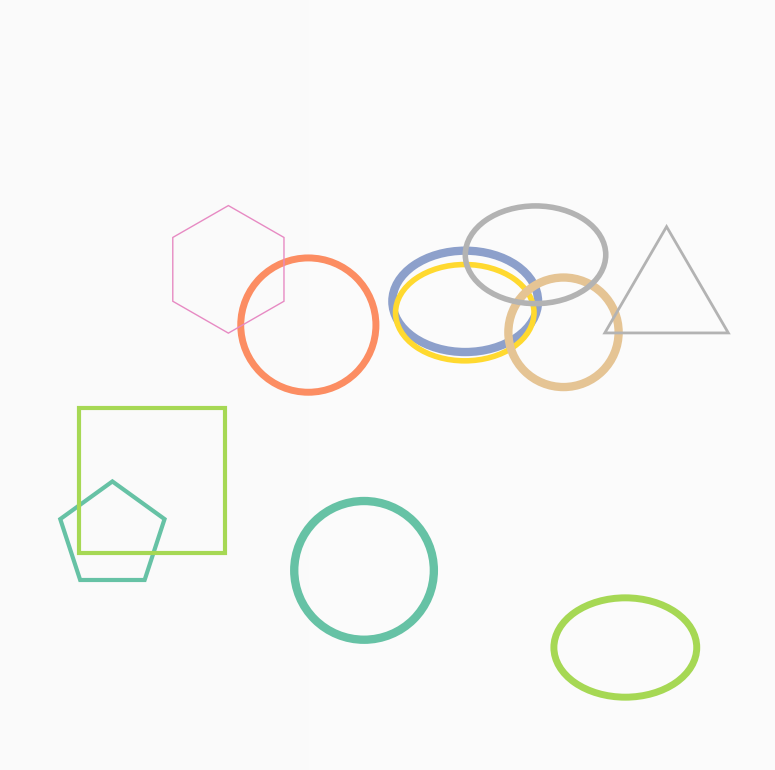[{"shape": "circle", "thickness": 3, "radius": 0.45, "center": [0.47, 0.259]}, {"shape": "pentagon", "thickness": 1.5, "radius": 0.35, "center": [0.145, 0.304]}, {"shape": "circle", "thickness": 2.5, "radius": 0.44, "center": [0.398, 0.578]}, {"shape": "oval", "thickness": 3, "radius": 0.47, "center": [0.6, 0.609]}, {"shape": "hexagon", "thickness": 0.5, "radius": 0.41, "center": [0.295, 0.65]}, {"shape": "oval", "thickness": 2.5, "radius": 0.46, "center": [0.807, 0.159]}, {"shape": "square", "thickness": 1.5, "radius": 0.47, "center": [0.197, 0.376]}, {"shape": "oval", "thickness": 2, "radius": 0.45, "center": [0.6, 0.594]}, {"shape": "circle", "thickness": 3, "radius": 0.36, "center": [0.727, 0.568]}, {"shape": "oval", "thickness": 2, "radius": 0.45, "center": [0.691, 0.669]}, {"shape": "triangle", "thickness": 1, "radius": 0.46, "center": [0.86, 0.614]}]